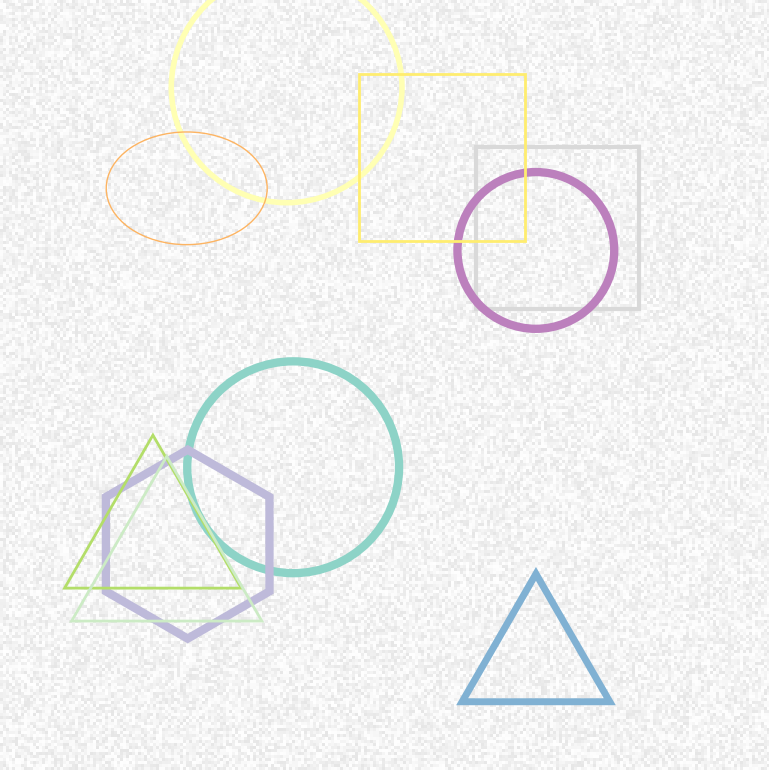[{"shape": "circle", "thickness": 3, "radius": 0.69, "center": [0.381, 0.393]}, {"shape": "circle", "thickness": 2, "radius": 0.75, "center": [0.372, 0.887]}, {"shape": "hexagon", "thickness": 3, "radius": 0.61, "center": [0.244, 0.293]}, {"shape": "triangle", "thickness": 2.5, "radius": 0.55, "center": [0.696, 0.144]}, {"shape": "oval", "thickness": 0.5, "radius": 0.52, "center": [0.242, 0.755]}, {"shape": "triangle", "thickness": 1, "radius": 0.66, "center": [0.199, 0.302]}, {"shape": "square", "thickness": 1.5, "radius": 0.53, "center": [0.724, 0.704]}, {"shape": "circle", "thickness": 3, "radius": 0.51, "center": [0.696, 0.675]}, {"shape": "triangle", "thickness": 1, "radius": 0.71, "center": [0.217, 0.265]}, {"shape": "square", "thickness": 1, "radius": 0.54, "center": [0.574, 0.795]}]